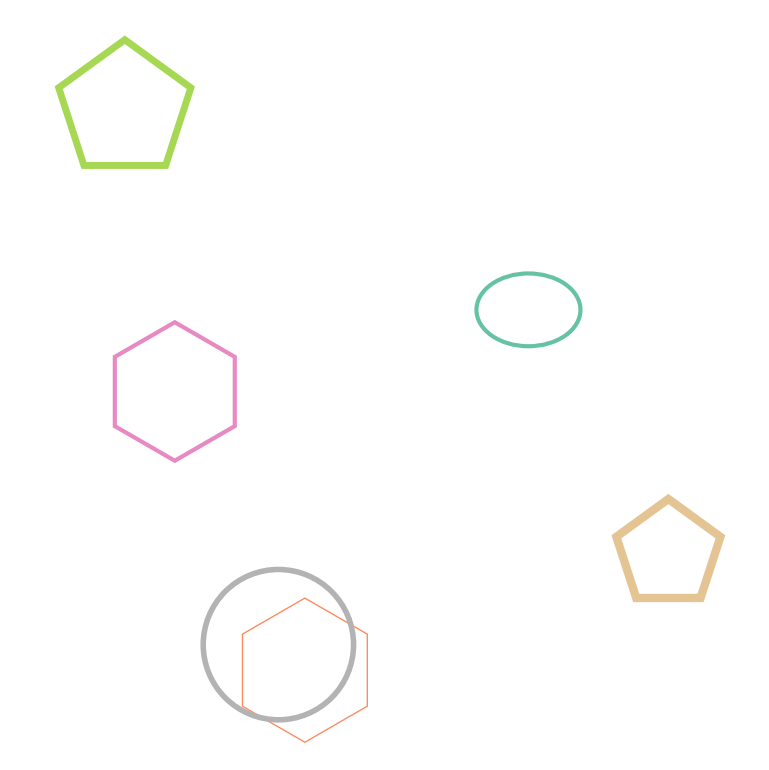[{"shape": "oval", "thickness": 1.5, "radius": 0.34, "center": [0.686, 0.598]}, {"shape": "hexagon", "thickness": 0.5, "radius": 0.47, "center": [0.396, 0.13]}, {"shape": "hexagon", "thickness": 1.5, "radius": 0.45, "center": [0.227, 0.492]}, {"shape": "pentagon", "thickness": 2.5, "radius": 0.45, "center": [0.162, 0.858]}, {"shape": "pentagon", "thickness": 3, "radius": 0.36, "center": [0.868, 0.281]}, {"shape": "circle", "thickness": 2, "radius": 0.49, "center": [0.362, 0.163]}]